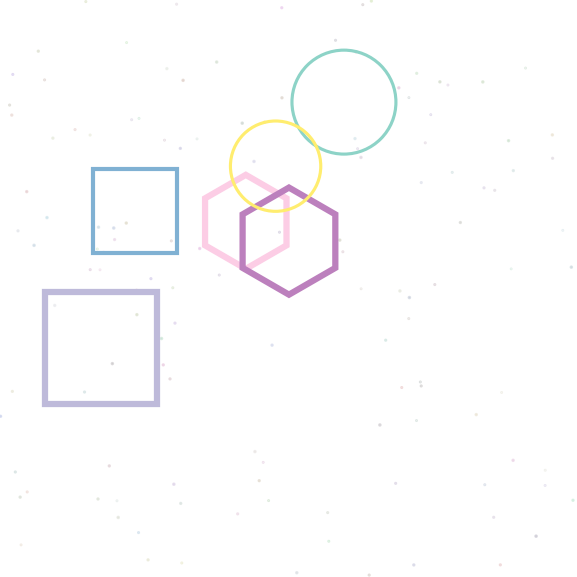[{"shape": "circle", "thickness": 1.5, "radius": 0.45, "center": [0.596, 0.822]}, {"shape": "square", "thickness": 3, "radius": 0.48, "center": [0.175, 0.396]}, {"shape": "square", "thickness": 2, "radius": 0.36, "center": [0.234, 0.634]}, {"shape": "hexagon", "thickness": 3, "radius": 0.41, "center": [0.426, 0.615]}, {"shape": "hexagon", "thickness": 3, "radius": 0.46, "center": [0.5, 0.582]}, {"shape": "circle", "thickness": 1.5, "radius": 0.39, "center": [0.477, 0.711]}]